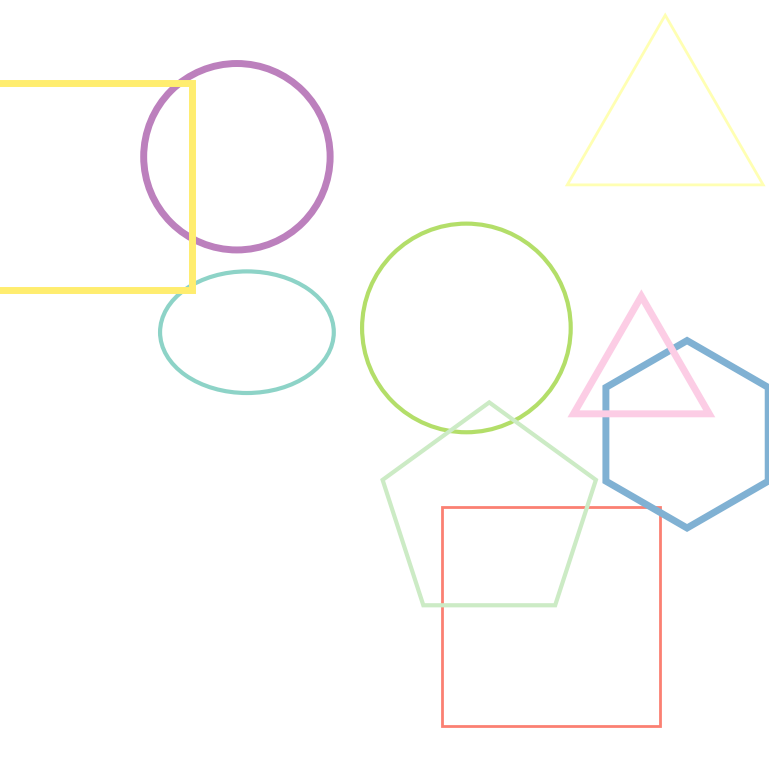[{"shape": "oval", "thickness": 1.5, "radius": 0.56, "center": [0.321, 0.569]}, {"shape": "triangle", "thickness": 1, "radius": 0.73, "center": [0.864, 0.833]}, {"shape": "square", "thickness": 1, "radius": 0.71, "center": [0.716, 0.199]}, {"shape": "hexagon", "thickness": 2.5, "radius": 0.61, "center": [0.892, 0.436]}, {"shape": "circle", "thickness": 1.5, "radius": 0.68, "center": [0.606, 0.574]}, {"shape": "triangle", "thickness": 2.5, "radius": 0.51, "center": [0.833, 0.513]}, {"shape": "circle", "thickness": 2.5, "radius": 0.61, "center": [0.308, 0.796]}, {"shape": "pentagon", "thickness": 1.5, "radius": 0.73, "center": [0.635, 0.332]}, {"shape": "square", "thickness": 2.5, "radius": 0.67, "center": [0.114, 0.758]}]